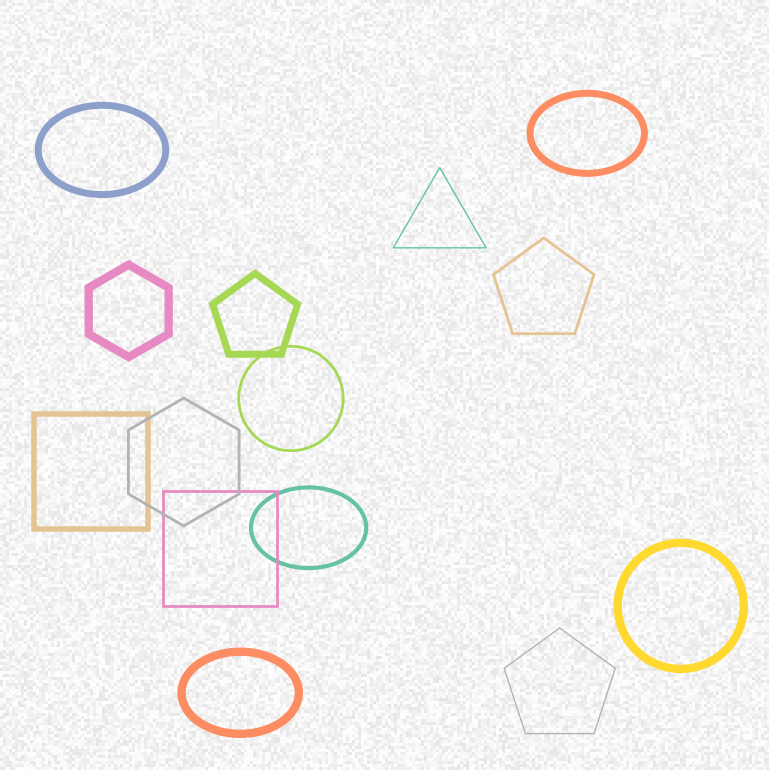[{"shape": "triangle", "thickness": 0.5, "radius": 0.35, "center": [0.571, 0.713]}, {"shape": "oval", "thickness": 1.5, "radius": 0.37, "center": [0.401, 0.315]}, {"shape": "oval", "thickness": 3, "radius": 0.38, "center": [0.312, 0.1]}, {"shape": "oval", "thickness": 2.5, "radius": 0.37, "center": [0.763, 0.827]}, {"shape": "oval", "thickness": 2.5, "radius": 0.41, "center": [0.132, 0.805]}, {"shape": "square", "thickness": 1, "radius": 0.37, "center": [0.285, 0.288]}, {"shape": "hexagon", "thickness": 3, "radius": 0.3, "center": [0.167, 0.596]}, {"shape": "pentagon", "thickness": 2.5, "radius": 0.29, "center": [0.331, 0.587]}, {"shape": "circle", "thickness": 1, "radius": 0.34, "center": [0.378, 0.482]}, {"shape": "circle", "thickness": 3, "radius": 0.41, "center": [0.884, 0.213]}, {"shape": "square", "thickness": 2, "radius": 0.37, "center": [0.118, 0.388]}, {"shape": "pentagon", "thickness": 1, "radius": 0.34, "center": [0.706, 0.622]}, {"shape": "hexagon", "thickness": 1, "radius": 0.41, "center": [0.239, 0.4]}, {"shape": "pentagon", "thickness": 0.5, "radius": 0.38, "center": [0.727, 0.109]}]